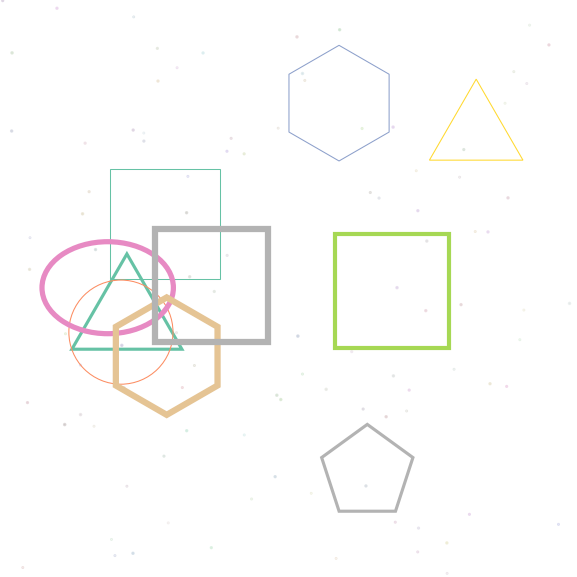[{"shape": "triangle", "thickness": 1.5, "radius": 0.55, "center": [0.22, 0.449]}, {"shape": "square", "thickness": 0.5, "radius": 0.47, "center": [0.285, 0.611]}, {"shape": "circle", "thickness": 0.5, "radius": 0.45, "center": [0.209, 0.424]}, {"shape": "hexagon", "thickness": 0.5, "radius": 0.5, "center": [0.587, 0.821]}, {"shape": "oval", "thickness": 2.5, "radius": 0.57, "center": [0.186, 0.501]}, {"shape": "square", "thickness": 2, "radius": 0.49, "center": [0.679, 0.495]}, {"shape": "triangle", "thickness": 0.5, "radius": 0.47, "center": [0.825, 0.769]}, {"shape": "hexagon", "thickness": 3, "radius": 0.51, "center": [0.289, 0.382]}, {"shape": "square", "thickness": 3, "radius": 0.49, "center": [0.366, 0.505]}, {"shape": "pentagon", "thickness": 1.5, "radius": 0.42, "center": [0.636, 0.181]}]